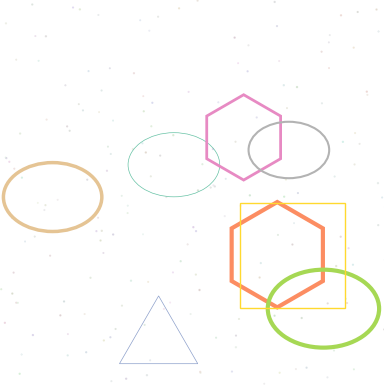[{"shape": "oval", "thickness": 0.5, "radius": 0.6, "center": [0.452, 0.572]}, {"shape": "hexagon", "thickness": 3, "radius": 0.68, "center": [0.72, 0.338]}, {"shape": "triangle", "thickness": 0.5, "radius": 0.59, "center": [0.412, 0.114]}, {"shape": "hexagon", "thickness": 2, "radius": 0.55, "center": [0.633, 0.643]}, {"shape": "oval", "thickness": 3, "radius": 0.72, "center": [0.84, 0.198]}, {"shape": "square", "thickness": 1, "radius": 0.68, "center": [0.76, 0.336]}, {"shape": "oval", "thickness": 2.5, "radius": 0.64, "center": [0.137, 0.488]}, {"shape": "oval", "thickness": 1.5, "radius": 0.52, "center": [0.75, 0.61]}]